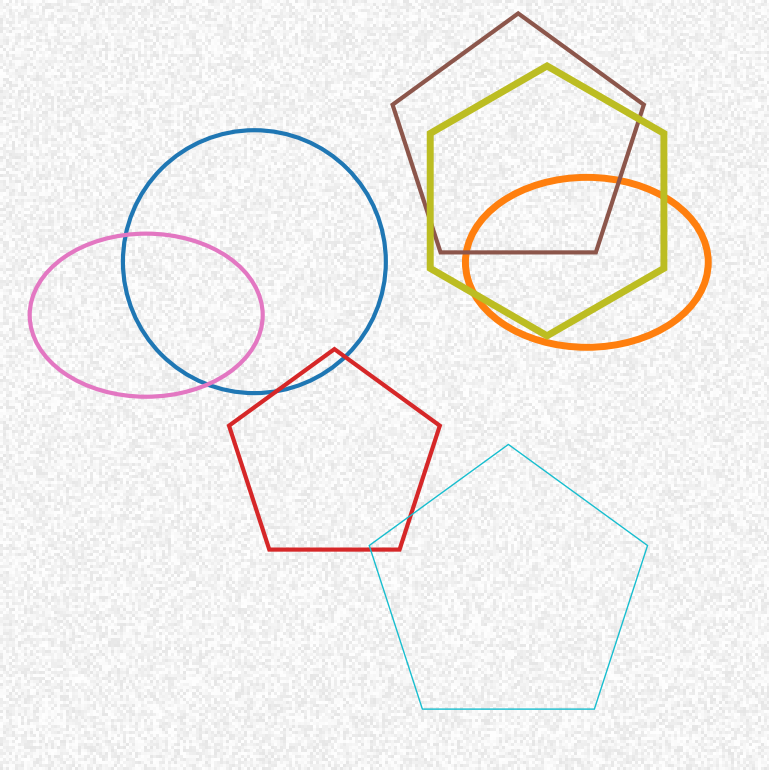[{"shape": "circle", "thickness": 1.5, "radius": 0.85, "center": [0.33, 0.66]}, {"shape": "oval", "thickness": 2.5, "radius": 0.79, "center": [0.762, 0.659]}, {"shape": "pentagon", "thickness": 1.5, "radius": 0.72, "center": [0.434, 0.403]}, {"shape": "pentagon", "thickness": 1.5, "radius": 0.86, "center": [0.673, 0.811]}, {"shape": "oval", "thickness": 1.5, "radius": 0.76, "center": [0.19, 0.591]}, {"shape": "hexagon", "thickness": 2.5, "radius": 0.88, "center": [0.71, 0.739]}, {"shape": "pentagon", "thickness": 0.5, "radius": 0.95, "center": [0.66, 0.233]}]